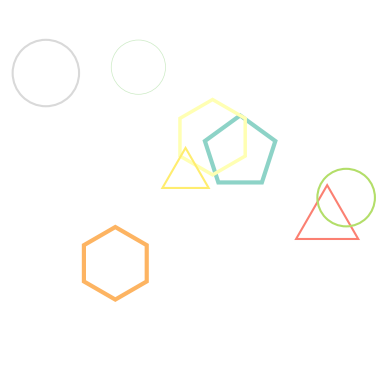[{"shape": "pentagon", "thickness": 3, "radius": 0.48, "center": [0.624, 0.604]}, {"shape": "hexagon", "thickness": 2.5, "radius": 0.49, "center": [0.552, 0.644]}, {"shape": "triangle", "thickness": 1.5, "radius": 0.47, "center": [0.85, 0.426]}, {"shape": "hexagon", "thickness": 3, "radius": 0.47, "center": [0.3, 0.316]}, {"shape": "circle", "thickness": 1.5, "radius": 0.37, "center": [0.899, 0.487]}, {"shape": "circle", "thickness": 1.5, "radius": 0.43, "center": [0.119, 0.81]}, {"shape": "circle", "thickness": 0.5, "radius": 0.35, "center": [0.359, 0.826]}, {"shape": "triangle", "thickness": 1.5, "radius": 0.35, "center": [0.482, 0.546]}]